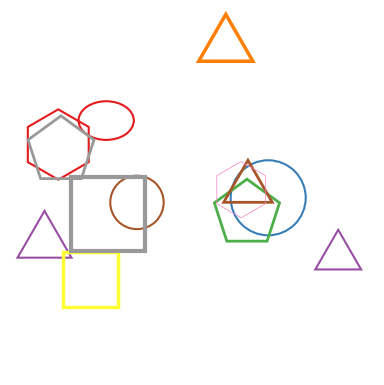[{"shape": "oval", "thickness": 1.5, "radius": 0.36, "center": [0.276, 0.687]}, {"shape": "hexagon", "thickness": 1.5, "radius": 0.46, "center": [0.151, 0.625]}, {"shape": "circle", "thickness": 1.5, "radius": 0.49, "center": [0.697, 0.486]}, {"shape": "pentagon", "thickness": 2, "radius": 0.45, "center": [0.641, 0.446]}, {"shape": "triangle", "thickness": 1.5, "radius": 0.34, "center": [0.878, 0.334]}, {"shape": "triangle", "thickness": 1.5, "radius": 0.4, "center": [0.116, 0.371]}, {"shape": "triangle", "thickness": 2.5, "radius": 0.41, "center": [0.586, 0.882]}, {"shape": "square", "thickness": 2.5, "radius": 0.36, "center": [0.235, 0.274]}, {"shape": "triangle", "thickness": 2, "radius": 0.36, "center": [0.644, 0.511]}, {"shape": "circle", "thickness": 1.5, "radius": 0.35, "center": [0.356, 0.474]}, {"shape": "hexagon", "thickness": 0.5, "radius": 0.36, "center": [0.626, 0.507]}, {"shape": "pentagon", "thickness": 2, "radius": 0.45, "center": [0.158, 0.609]}, {"shape": "square", "thickness": 3, "radius": 0.48, "center": [0.28, 0.443]}]